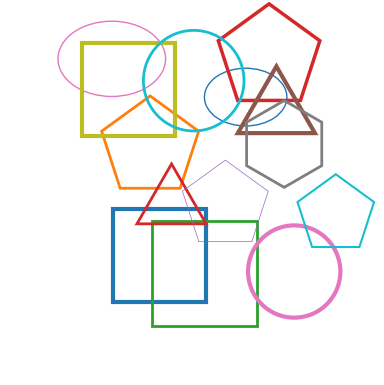[{"shape": "square", "thickness": 3, "radius": 0.6, "center": [0.413, 0.336]}, {"shape": "oval", "thickness": 1, "radius": 0.54, "center": [0.638, 0.748]}, {"shape": "pentagon", "thickness": 2, "radius": 0.66, "center": [0.39, 0.618]}, {"shape": "square", "thickness": 2, "radius": 0.68, "center": [0.531, 0.29]}, {"shape": "pentagon", "thickness": 2.5, "radius": 0.69, "center": [0.699, 0.851]}, {"shape": "triangle", "thickness": 2, "radius": 0.52, "center": [0.446, 0.47]}, {"shape": "pentagon", "thickness": 0.5, "radius": 0.59, "center": [0.585, 0.467]}, {"shape": "triangle", "thickness": 3, "radius": 0.58, "center": [0.718, 0.712]}, {"shape": "oval", "thickness": 1, "radius": 0.7, "center": [0.29, 0.847]}, {"shape": "circle", "thickness": 3, "radius": 0.6, "center": [0.764, 0.295]}, {"shape": "hexagon", "thickness": 2, "radius": 0.56, "center": [0.738, 0.626]}, {"shape": "square", "thickness": 3, "radius": 0.61, "center": [0.333, 0.767]}, {"shape": "pentagon", "thickness": 1.5, "radius": 0.52, "center": [0.872, 0.443]}, {"shape": "circle", "thickness": 2, "radius": 0.65, "center": [0.503, 0.79]}]